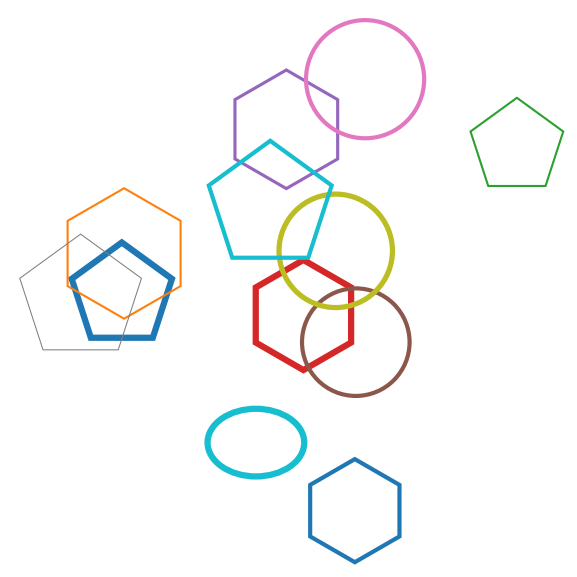[{"shape": "pentagon", "thickness": 3, "radius": 0.46, "center": [0.211, 0.488]}, {"shape": "hexagon", "thickness": 2, "radius": 0.45, "center": [0.614, 0.115]}, {"shape": "hexagon", "thickness": 1, "radius": 0.56, "center": [0.215, 0.56]}, {"shape": "pentagon", "thickness": 1, "radius": 0.42, "center": [0.895, 0.745]}, {"shape": "hexagon", "thickness": 3, "radius": 0.48, "center": [0.525, 0.454]}, {"shape": "hexagon", "thickness": 1.5, "radius": 0.51, "center": [0.496, 0.775]}, {"shape": "circle", "thickness": 2, "radius": 0.47, "center": [0.616, 0.407]}, {"shape": "circle", "thickness": 2, "radius": 0.51, "center": [0.632, 0.862]}, {"shape": "pentagon", "thickness": 0.5, "radius": 0.55, "center": [0.14, 0.483]}, {"shape": "circle", "thickness": 2.5, "radius": 0.49, "center": [0.581, 0.565]}, {"shape": "pentagon", "thickness": 2, "radius": 0.56, "center": [0.468, 0.643]}, {"shape": "oval", "thickness": 3, "radius": 0.42, "center": [0.443, 0.233]}]